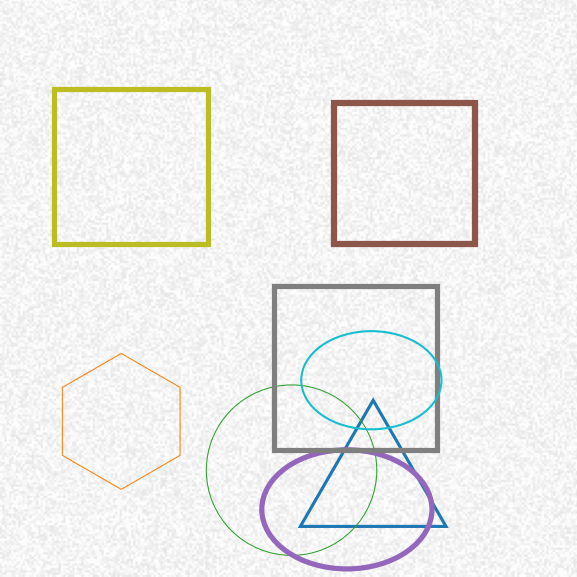[{"shape": "triangle", "thickness": 1.5, "radius": 0.73, "center": [0.646, 0.16]}, {"shape": "hexagon", "thickness": 0.5, "radius": 0.59, "center": [0.21, 0.269]}, {"shape": "circle", "thickness": 0.5, "radius": 0.74, "center": [0.505, 0.185]}, {"shape": "oval", "thickness": 2.5, "radius": 0.74, "center": [0.601, 0.117]}, {"shape": "square", "thickness": 3, "radius": 0.61, "center": [0.7, 0.699]}, {"shape": "square", "thickness": 2.5, "radius": 0.71, "center": [0.615, 0.362]}, {"shape": "square", "thickness": 2.5, "radius": 0.67, "center": [0.226, 0.711]}, {"shape": "oval", "thickness": 1, "radius": 0.61, "center": [0.643, 0.341]}]